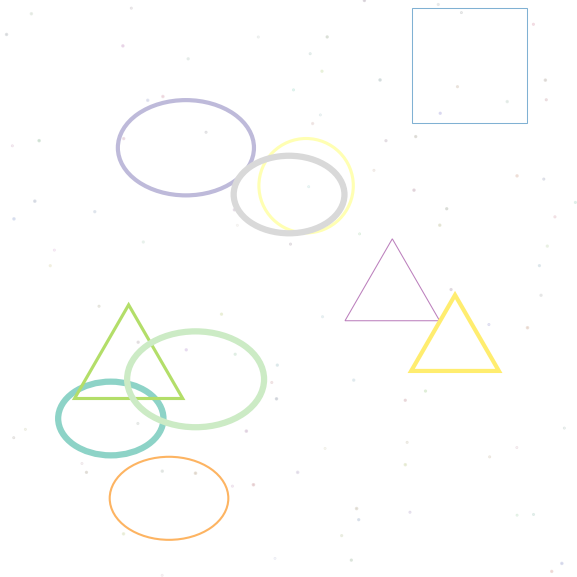[{"shape": "oval", "thickness": 3, "radius": 0.46, "center": [0.192, 0.274]}, {"shape": "circle", "thickness": 1.5, "radius": 0.41, "center": [0.53, 0.678]}, {"shape": "oval", "thickness": 2, "radius": 0.59, "center": [0.322, 0.743]}, {"shape": "square", "thickness": 0.5, "radius": 0.5, "center": [0.813, 0.886]}, {"shape": "oval", "thickness": 1, "radius": 0.51, "center": [0.293, 0.136]}, {"shape": "triangle", "thickness": 1.5, "radius": 0.54, "center": [0.223, 0.363]}, {"shape": "oval", "thickness": 3, "radius": 0.48, "center": [0.501, 0.662]}, {"shape": "triangle", "thickness": 0.5, "radius": 0.47, "center": [0.679, 0.491]}, {"shape": "oval", "thickness": 3, "radius": 0.59, "center": [0.339, 0.342]}, {"shape": "triangle", "thickness": 2, "radius": 0.44, "center": [0.788, 0.401]}]